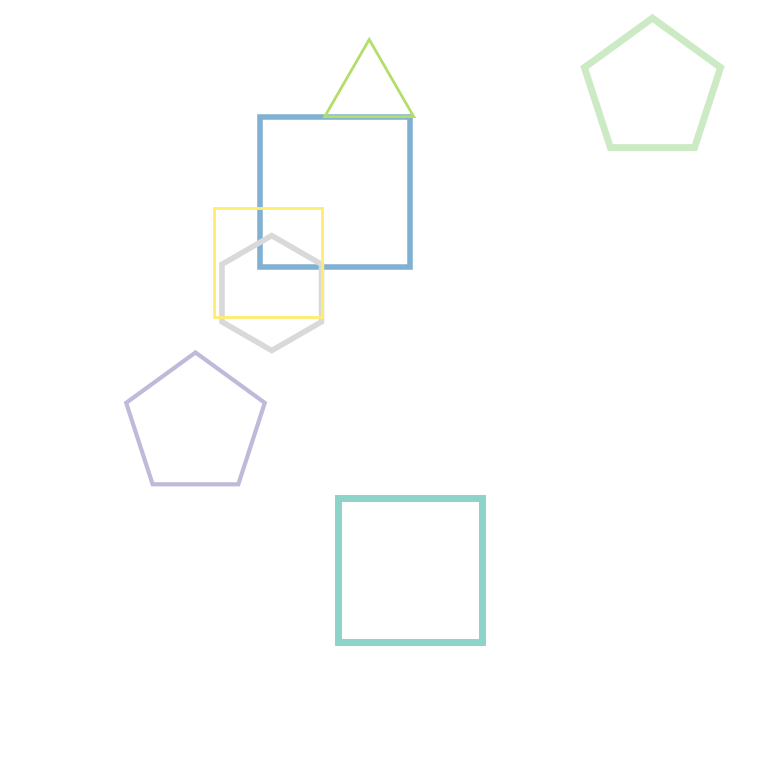[{"shape": "square", "thickness": 2.5, "radius": 0.47, "center": [0.532, 0.26]}, {"shape": "pentagon", "thickness": 1.5, "radius": 0.47, "center": [0.254, 0.448]}, {"shape": "square", "thickness": 2, "radius": 0.49, "center": [0.435, 0.751]}, {"shape": "triangle", "thickness": 1, "radius": 0.33, "center": [0.479, 0.882]}, {"shape": "hexagon", "thickness": 2, "radius": 0.37, "center": [0.353, 0.619]}, {"shape": "pentagon", "thickness": 2.5, "radius": 0.46, "center": [0.847, 0.884]}, {"shape": "square", "thickness": 1, "radius": 0.35, "center": [0.348, 0.659]}]